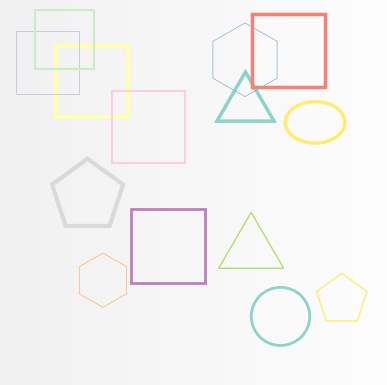[{"shape": "triangle", "thickness": 2.5, "radius": 0.43, "center": [0.634, 0.728]}, {"shape": "circle", "thickness": 2, "radius": 0.38, "center": [0.724, 0.178]}, {"shape": "square", "thickness": 3, "radius": 0.46, "center": [0.238, 0.788]}, {"shape": "square", "thickness": 0.5, "radius": 0.41, "center": [0.123, 0.837]}, {"shape": "square", "thickness": 2.5, "radius": 0.47, "center": [0.744, 0.869]}, {"shape": "hexagon", "thickness": 0.5, "radius": 0.48, "center": [0.632, 0.845]}, {"shape": "hexagon", "thickness": 0.5, "radius": 0.35, "center": [0.266, 0.272]}, {"shape": "triangle", "thickness": 1, "radius": 0.48, "center": [0.648, 0.352]}, {"shape": "square", "thickness": 1.5, "radius": 0.47, "center": [0.383, 0.67]}, {"shape": "pentagon", "thickness": 3, "radius": 0.48, "center": [0.226, 0.491]}, {"shape": "square", "thickness": 2, "radius": 0.48, "center": [0.433, 0.36]}, {"shape": "square", "thickness": 1.5, "radius": 0.39, "center": [0.166, 0.898]}, {"shape": "oval", "thickness": 2.5, "radius": 0.38, "center": [0.813, 0.682]}, {"shape": "pentagon", "thickness": 1, "radius": 0.34, "center": [0.882, 0.222]}]